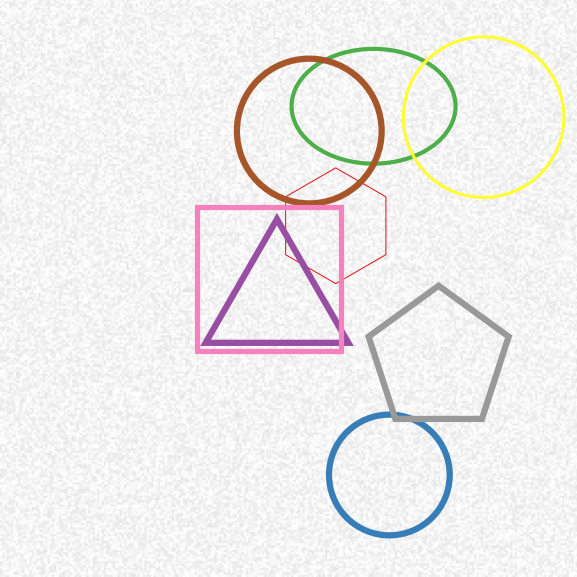[{"shape": "hexagon", "thickness": 0.5, "radius": 0.5, "center": [0.581, 0.608]}, {"shape": "circle", "thickness": 3, "radius": 0.52, "center": [0.674, 0.177]}, {"shape": "oval", "thickness": 2, "radius": 0.71, "center": [0.647, 0.815]}, {"shape": "triangle", "thickness": 3, "radius": 0.71, "center": [0.48, 0.477]}, {"shape": "circle", "thickness": 1.5, "radius": 0.7, "center": [0.837, 0.796]}, {"shape": "circle", "thickness": 3, "radius": 0.63, "center": [0.536, 0.772]}, {"shape": "square", "thickness": 2.5, "radius": 0.62, "center": [0.466, 0.516]}, {"shape": "pentagon", "thickness": 3, "radius": 0.64, "center": [0.76, 0.377]}]